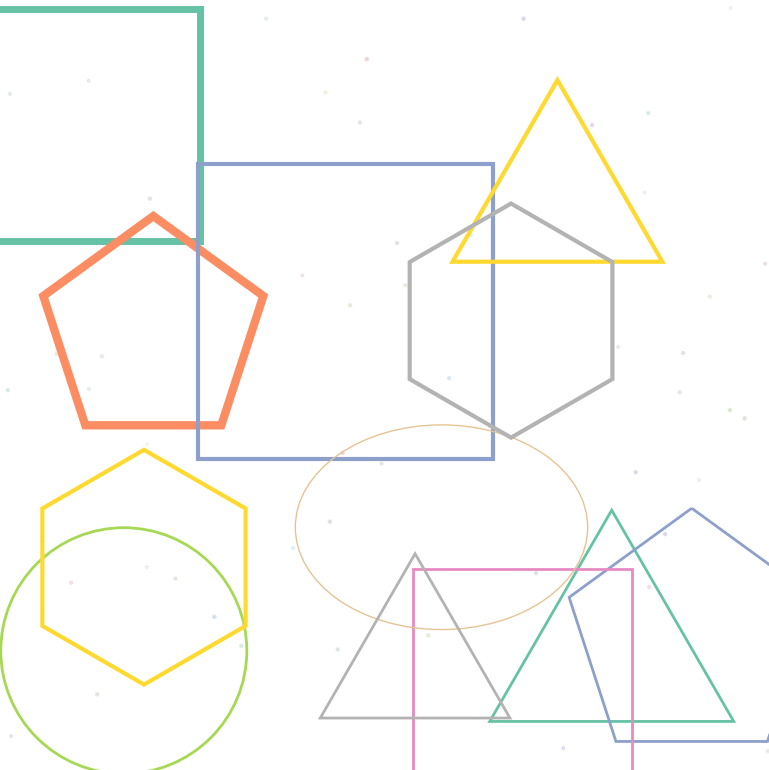[{"shape": "square", "thickness": 2.5, "radius": 0.75, "center": [0.109, 0.838]}, {"shape": "triangle", "thickness": 1, "radius": 0.91, "center": [0.794, 0.155]}, {"shape": "pentagon", "thickness": 3, "radius": 0.75, "center": [0.199, 0.569]}, {"shape": "pentagon", "thickness": 1, "radius": 0.84, "center": [0.898, 0.173]}, {"shape": "square", "thickness": 1.5, "radius": 0.96, "center": [0.449, 0.596]}, {"shape": "square", "thickness": 1, "radius": 0.71, "center": [0.679, 0.118]}, {"shape": "circle", "thickness": 1, "radius": 0.8, "center": [0.161, 0.155]}, {"shape": "triangle", "thickness": 1.5, "radius": 0.79, "center": [0.724, 0.739]}, {"shape": "hexagon", "thickness": 1.5, "radius": 0.76, "center": [0.187, 0.263]}, {"shape": "oval", "thickness": 0.5, "radius": 0.95, "center": [0.573, 0.315]}, {"shape": "triangle", "thickness": 1, "radius": 0.71, "center": [0.539, 0.139]}, {"shape": "hexagon", "thickness": 1.5, "radius": 0.76, "center": [0.664, 0.584]}]